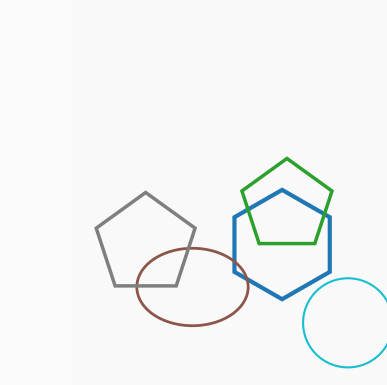[{"shape": "hexagon", "thickness": 3, "radius": 0.71, "center": [0.728, 0.365]}, {"shape": "pentagon", "thickness": 2.5, "radius": 0.61, "center": [0.741, 0.466]}, {"shape": "oval", "thickness": 2, "radius": 0.72, "center": [0.497, 0.255]}, {"shape": "pentagon", "thickness": 2.5, "radius": 0.67, "center": [0.376, 0.366]}, {"shape": "circle", "thickness": 1.5, "radius": 0.58, "center": [0.898, 0.161]}]